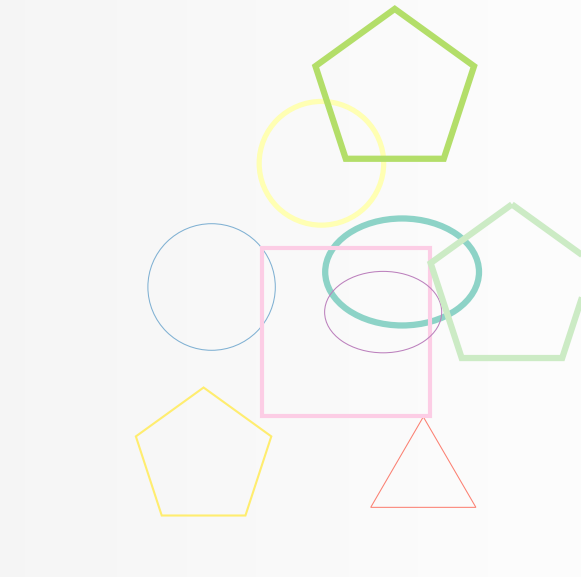[{"shape": "oval", "thickness": 3, "radius": 0.66, "center": [0.692, 0.528]}, {"shape": "circle", "thickness": 2.5, "radius": 0.54, "center": [0.553, 0.716]}, {"shape": "triangle", "thickness": 0.5, "radius": 0.52, "center": [0.728, 0.173]}, {"shape": "circle", "thickness": 0.5, "radius": 0.55, "center": [0.364, 0.502]}, {"shape": "pentagon", "thickness": 3, "radius": 0.72, "center": [0.679, 0.84]}, {"shape": "square", "thickness": 2, "radius": 0.72, "center": [0.595, 0.424]}, {"shape": "oval", "thickness": 0.5, "radius": 0.5, "center": [0.659, 0.459]}, {"shape": "pentagon", "thickness": 3, "radius": 0.74, "center": [0.881, 0.498]}, {"shape": "pentagon", "thickness": 1, "radius": 0.61, "center": [0.35, 0.206]}]